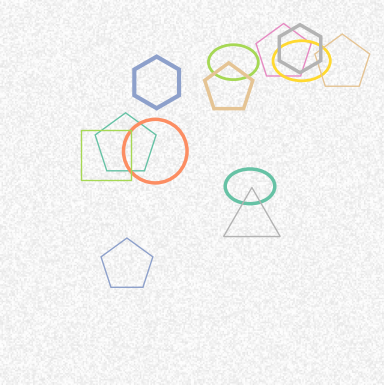[{"shape": "pentagon", "thickness": 1, "radius": 0.42, "center": [0.326, 0.624]}, {"shape": "oval", "thickness": 2.5, "radius": 0.32, "center": [0.649, 0.516]}, {"shape": "circle", "thickness": 2.5, "radius": 0.41, "center": [0.403, 0.607]}, {"shape": "hexagon", "thickness": 3, "radius": 0.34, "center": [0.407, 0.786]}, {"shape": "pentagon", "thickness": 1, "radius": 0.35, "center": [0.33, 0.311]}, {"shape": "pentagon", "thickness": 1, "radius": 0.38, "center": [0.737, 0.864]}, {"shape": "square", "thickness": 1, "radius": 0.33, "center": [0.276, 0.597]}, {"shape": "oval", "thickness": 2, "radius": 0.32, "center": [0.606, 0.838]}, {"shape": "oval", "thickness": 2, "radius": 0.37, "center": [0.784, 0.842]}, {"shape": "pentagon", "thickness": 2.5, "radius": 0.33, "center": [0.594, 0.771]}, {"shape": "pentagon", "thickness": 1, "radius": 0.37, "center": [0.889, 0.837]}, {"shape": "hexagon", "thickness": 2.5, "radius": 0.31, "center": [0.779, 0.874]}, {"shape": "triangle", "thickness": 1, "radius": 0.42, "center": [0.654, 0.428]}]